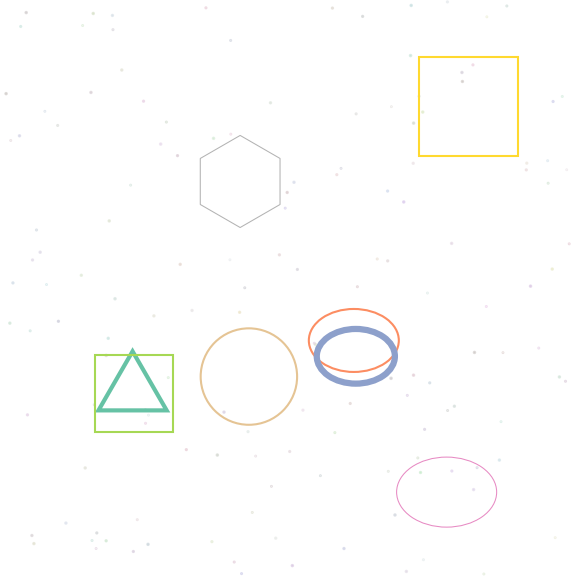[{"shape": "triangle", "thickness": 2, "radius": 0.34, "center": [0.23, 0.323]}, {"shape": "oval", "thickness": 1, "radius": 0.39, "center": [0.613, 0.41]}, {"shape": "oval", "thickness": 3, "radius": 0.34, "center": [0.616, 0.382]}, {"shape": "oval", "thickness": 0.5, "radius": 0.43, "center": [0.773, 0.147]}, {"shape": "square", "thickness": 1, "radius": 0.34, "center": [0.232, 0.318]}, {"shape": "square", "thickness": 1, "radius": 0.43, "center": [0.811, 0.814]}, {"shape": "circle", "thickness": 1, "radius": 0.42, "center": [0.431, 0.347]}, {"shape": "hexagon", "thickness": 0.5, "radius": 0.4, "center": [0.416, 0.685]}]